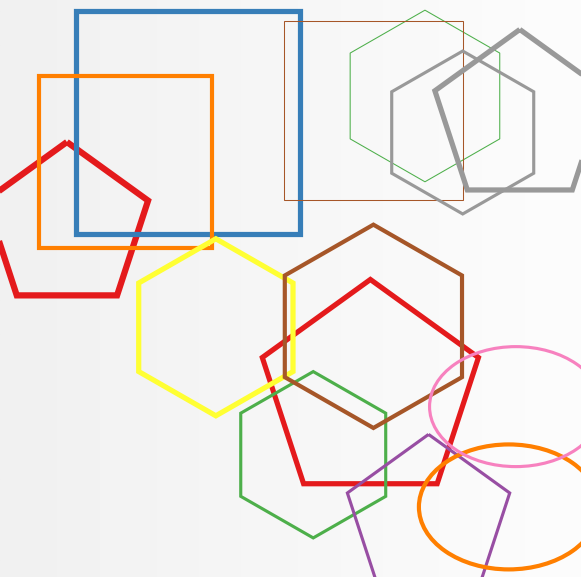[{"shape": "pentagon", "thickness": 3, "radius": 0.73, "center": [0.115, 0.606]}, {"shape": "pentagon", "thickness": 2.5, "radius": 0.98, "center": [0.637, 0.32]}, {"shape": "square", "thickness": 2.5, "radius": 0.96, "center": [0.323, 0.787]}, {"shape": "hexagon", "thickness": 1.5, "radius": 0.72, "center": [0.539, 0.212]}, {"shape": "hexagon", "thickness": 0.5, "radius": 0.74, "center": [0.731, 0.833]}, {"shape": "pentagon", "thickness": 1.5, "radius": 0.73, "center": [0.737, 0.1]}, {"shape": "oval", "thickness": 2, "radius": 0.77, "center": [0.875, 0.121]}, {"shape": "square", "thickness": 2, "radius": 0.75, "center": [0.216, 0.718]}, {"shape": "hexagon", "thickness": 2.5, "radius": 0.77, "center": [0.371, 0.432]}, {"shape": "hexagon", "thickness": 2, "radius": 0.88, "center": [0.642, 0.434]}, {"shape": "square", "thickness": 0.5, "radius": 0.77, "center": [0.643, 0.808]}, {"shape": "oval", "thickness": 1.5, "radius": 0.74, "center": [0.887, 0.295]}, {"shape": "hexagon", "thickness": 1.5, "radius": 0.71, "center": [0.796, 0.77]}, {"shape": "pentagon", "thickness": 2.5, "radius": 0.77, "center": [0.894, 0.794]}]